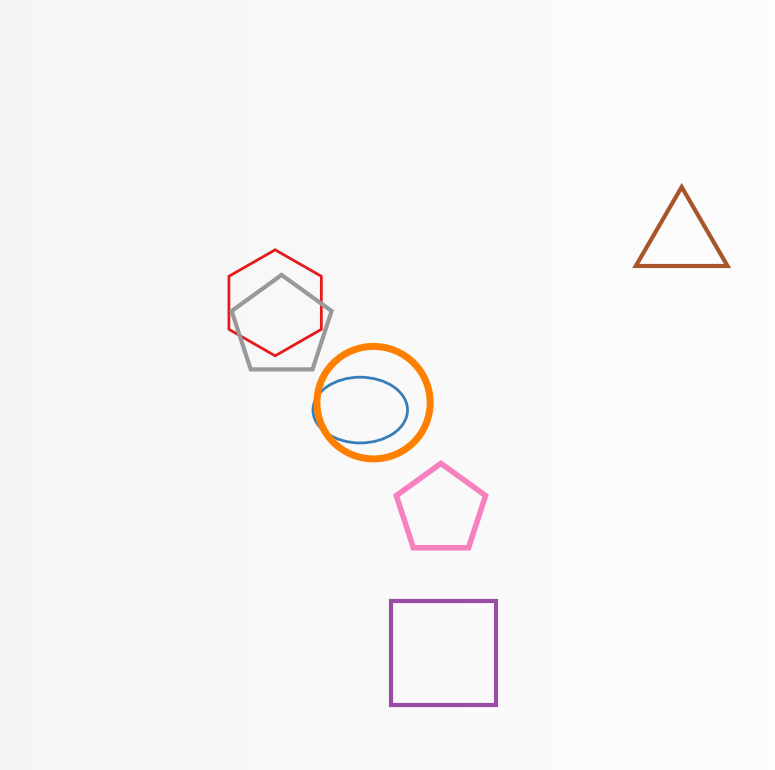[{"shape": "hexagon", "thickness": 1, "radius": 0.34, "center": [0.355, 0.607]}, {"shape": "oval", "thickness": 1, "radius": 0.3, "center": [0.465, 0.467]}, {"shape": "square", "thickness": 1.5, "radius": 0.34, "center": [0.572, 0.152]}, {"shape": "circle", "thickness": 2.5, "radius": 0.37, "center": [0.482, 0.477]}, {"shape": "triangle", "thickness": 1.5, "radius": 0.34, "center": [0.88, 0.689]}, {"shape": "pentagon", "thickness": 2, "radius": 0.3, "center": [0.569, 0.338]}, {"shape": "pentagon", "thickness": 1.5, "radius": 0.34, "center": [0.363, 0.575]}]